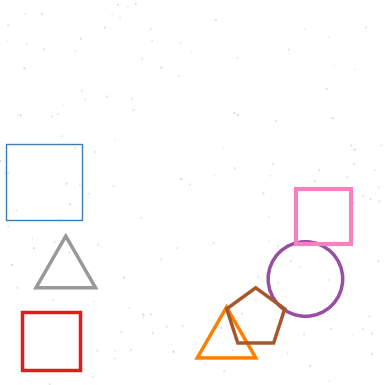[{"shape": "square", "thickness": 2.5, "radius": 0.38, "center": [0.134, 0.115]}, {"shape": "square", "thickness": 1, "radius": 0.49, "center": [0.114, 0.528]}, {"shape": "circle", "thickness": 2.5, "radius": 0.48, "center": [0.793, 0.275]}, {"shape": "triangle", "thickness": 2.5, "radius": 0.44, "center": [0.588, 0.114]}, {"shape": "pentagon", "thickness": 2.5, "radius": 0.4, "center": [0.664, 0.173]}, {"shape": "square", "thickness": 3, "radius": 0.36, "center": [0.84, 0.437]}, {"shape": "triangle", "thickness": 2.5, "radius": 0.45, "center": [0.171, 0.297]}]